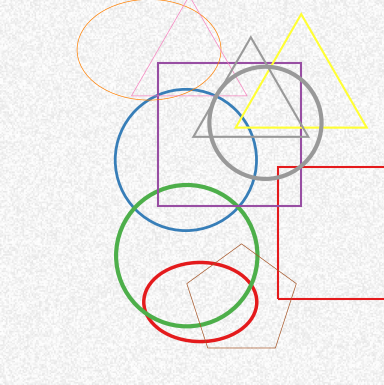[{"shape": "square", "thickness": 1.5, "radius": 0.86, "center": [0.893, 0.395]}, {"shape": "oval", "thickness": 2.5, "radius": 0.73, "center": [0.52, 0.216]}, {"shape": "circle", "thickness": 2, "radius": 0.92, "center": [0.483, 0.584]}, {"shape": "circle", "thickness": 3, "radius": 0.92, "center": [0.485, 0.336]}, {"shape": "square", "thickness": 1.5, "radius": 0.93, "center": [0.596, 0.651]}, {"shape": "oval", "thickness": 0.5, "radius": 0.93, "center": [0.387, 0.871]}, {"shape": "triangle", "thickness": 1.5, "radius": 0.98, "center": [0.782, 0.767]}, {"shape": "pentagon", "thickness": 0.5, "radius": 0.75, "center": [0.627, 0.217]}, {"shape": "triangle", "thickness": 0.5, "radius": 0.87, "center": [0.492, 0.838]}, {"shape": "circle", "thickness": 3, "radius": 0.73, "center": [0.689, 0.681]}, {"shape": "triangle", "thickness": 1.5, "radius": 0.86, "center": [0.652, 0.731]}]